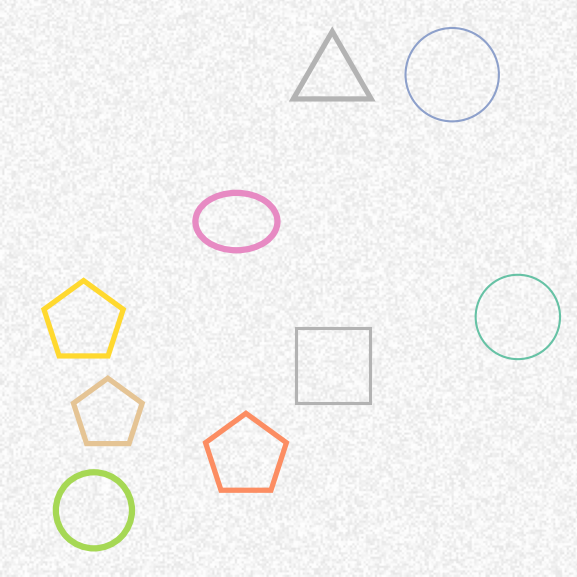[{"shape": "circle", "thickness": 1, "radius": 0.37, "center": [0.897, 0.45]}, {"shape": "pentagon", "thickness": 2.5, "radius": 0.37, "center": [0.426, 0.21]}, {"shape": "circle", "thickness": 1, "radius": 0.4, "center": [0.783, 0.87]}, {"shape": "oval", "thickness": 3, "radius": 0.36, "center": [0.409, 0.615]}, {"shape": "circle", "thickness": 3, "radius": 0.33, "center": [0.163, 0.115]}, {"shape": "pentagon", "thickness": 2.5, "radius": 0.36, "center": [0.145, 0.441]}, {"shape": "pentagon", "thickness": 2.5, "radius": 0.31, "center": [0.187, 0.282]}, {"shape": "square", "thickness": 1.5, "radius": 0.32, "center": [0.577, 0.367]}, {"shape": "triangle", "thickness": 2.5, "radius": 0.39, "center": [0.575, 0.867]}]